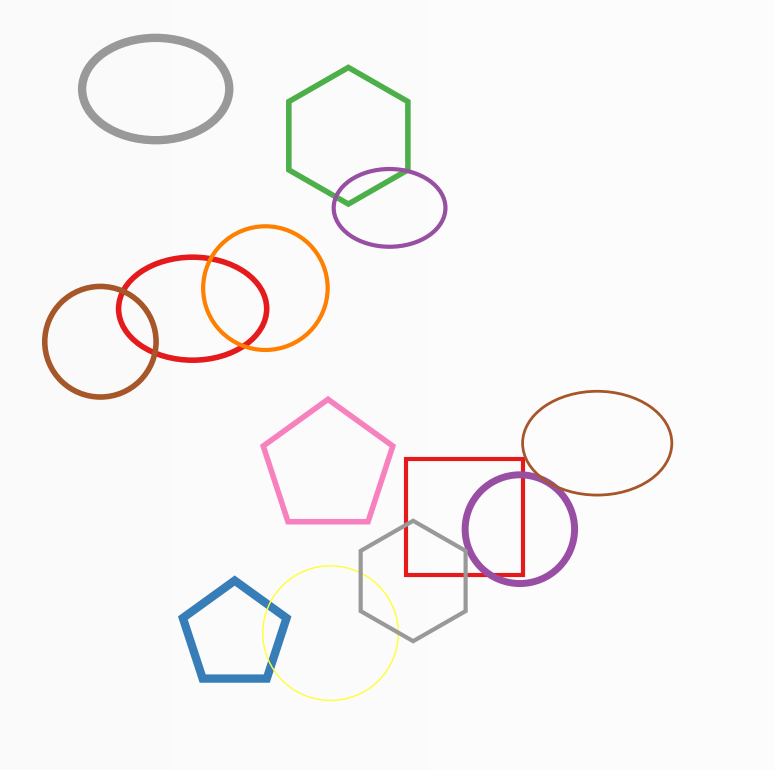[{"shape": "oval", "thickness": 2, "radius": 0.48, "center": [0.249, 0.599]}, {"shape": "square", "thickness": 1.5, "radius": 0.38, "center": [0.599, 0.328]}, {"shape": "pentagon", "thickness": 3, "radius": 0.35, "center": [0.303, 0.176]}, {"shape": "hexagon", "thickness": 2, "radius": 0.44, "center": [0.449, 0.824]}, {"shape": "circle", "thickness": 2.5, "radius": 0.35, "center": [0.671, 0.313]}, {"shape": "oval", "thickness": 1.5, "radius": 0.36, "center": [0.503, 0.73]}, {"shape": "circle", "thickness": 1.5, "radius": 0.4, "center": [0.342, 0.626]}, {"shape": "circle", "thickness": 0.5, "radius": 0.44, "center": [0.426, 0.178]}, {"shape": "circle", "thickness": 2, "radius": 0.36, "center": [0.13, 0.556]}, {"shape": "oval", "thickness": 1, "radius": 0.48, "center": [0.771, 0.424]}, {"shape": "pentagon", "thickness": 2, "radius": 0.44, "center": [0.423, 0.394]}, {"shape": "oval", "thickness": 3, "radius": 0.47, "center": [0.201, 0.884]}, {"shape": "hexagon", "thickness": 1.5, "radius": 0.39, "center": [0.533, 0.245]}]